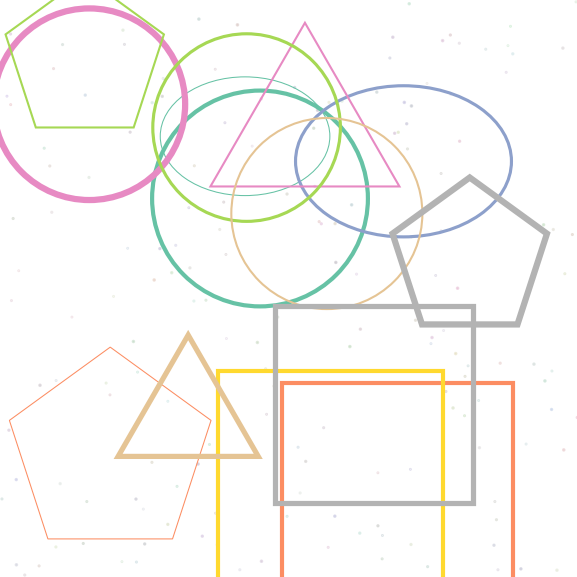[{"shape": "oval", "thickness": 0.5, "radius": 0.73, "center": [0.424, 0.763]}, {"shape": "circle", "thickness": 2, "radius": 0.93, "center": [0.45, 0.655]}, {"shape": "pentagon", "thickness": 0.5, "radius": 0.92, "center": [0.191, 0.214]}, {"shape": "square", "thickness": 2, "radius": 1.0, "center": [0.688, 0.136]}, {"shape": "oval", "thickness": 1.5, "radius": 0.93, "center": [0.699, 0.72]}, {"shape": "circle", "thickness": 3, "radius": 0.83, "center": [0.155, 0.819]}, {"shape": "triangle", "thickness": 1, "radius": 0.94, "center": [0.528, 0.771]}, {"shape": "pentagon", "thickness": 1, "radius": 0.72, "center": [0.147, 0.895]}, {"shape": "circle", "thickness": 1.5, "radius": 0.81, "center": [0.427, 0.778]}, {"shape": "square", "thickness": 2, "radius": 0.98, "center": [0.572, 0.162]}, {"shape": "circle", "thickness": 1, "radius": 0.83, "center": [0.566, 0.629]}, {"shape": "triangle", "thickness": 2.5, "radius": 0.7, "center": [0.326, 0.279]}, {"shape": "square", "thickness": 2.5, "radius": 0.85, "center": [0.647, 0.299]}, {"shape": "pentagon", "thickness": 3, "radius": 0.7, "center": [0.813, 0.551]}]